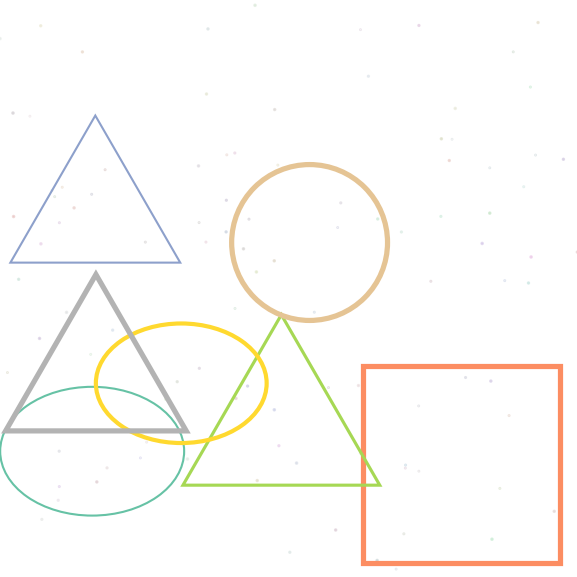[{"shape": "oval", "thickness": 1, "radius": 0.8, "center": [0.16, 0.218]}, {"shape": "square", "thickness": 2.5, "radius": 0.85, "center": [0.8, 0.195]}, {"shape": "triangle", "thickness": 1, "radius": 0.85, "center": [0.165, 0.629]}, {"shape": "triangle", "thickness": 1.5, "radius": 0.98, "center": [0.487, 0.257]}, {"shape": "oval", "thickness": 2, "radius": 0.74, "center": [0.314, 0.335]}, {"shape": "circle", "thickness": 2.5, "radius": 0.67, "center": [0.536, 0.579]}, {"shape": "triangle", "thickness": 2.5, "radius": 0.9, "center": [0.166, 0.343]}]